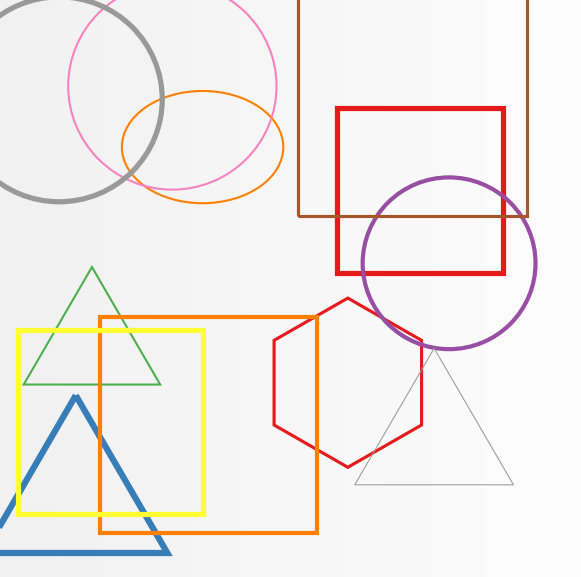[{"shape": "square", "thickness": 2.5, "radius": 0.71, "center": [0.722, 0.67]}, {"shape": "hexagon", "thickness": 1.5, "radius": 0.73, "center": [0.598, 0.336]}, {"shape": "triangle", "thickness": 3, "radius": 0.91, "center": [0.13, 0.133]}, {"shape": "triangle", "thickness": 1, "radius": 0.68, "center": [0.158, 0.401]}, {"shape": "circle", "thickness": 2, "radius": 0.74, "center": [0.773, 0.543]}, {"shape": "oval", "thickness": 1, "radius": 0.69, "center": [0.349, 0.744]}, {"shape": "square", "thickness": 2, "radius": 0.93, "center": [0.358, 0.263]}, {"shape": "square", "thickness": 2.5, "radius": 0.8, "center": [0.191, 0.269]}, {"shape": "square", "thickness": 1.5, "radius": 0.99, "center": [0.709, 0.822]}, {"shape": "circle", "thickness": 1, "radius": 0.9, "center": [0.297, 0.85]}, {"shape": "circle", "thickness": 2.5, "radius": 0.89, "center": [0.102, 0.827]}, {"shape": "triangle", "thickness": 0.5, "radius": 0.79, "center": [0.747, 0.238]}]